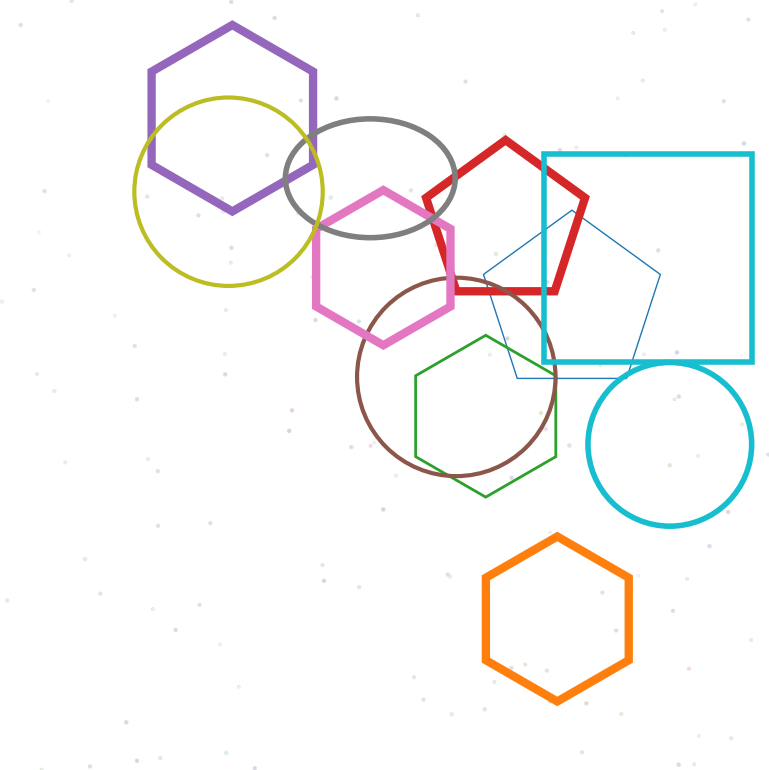[{"shape": "pentagon", "thickness": 0.5, "radius": 0.6, "center": [0.743, 0.606]}, {"shape": "hexagon", "thickness": 3, "radius": 0.54, "center": [0.724, 0.196]}, {"shape": "hexagon", "thickness": 1, "radius": 0.53, "center": [0.631, 0.459]}, {"shape": "pentagon", "thickness": 3, "radius": 0.54, "center": [0.657, 0.71]}, {"shape": "hexagon", "thickness": 3, "radius": 0.61, "center": [0.302, 0.846]}, {"shape": "circle", "thickness": 1.5, "radius": 0.64, "center": [0.593, 0.511]}, {"shape": "hexagon", "thickness": 3, "radius": 0.5, "center": [0.498, 0.652]}, {"shape": "oval", "thickness": 2, "radius": 0.55, "center": [0.481, 0.768]}, {"shape": "circle", "thickness": 1.5, "radius": 0.61, "center": [0.297, 0.751]}, {"shape": "square", "thickness": 2, "radius": 0.68, "center": [0.842, 0.665]}, {"shape": "circle", "thickness": 2, "radius": 0.53, "center": [0.87, 0.423]}]